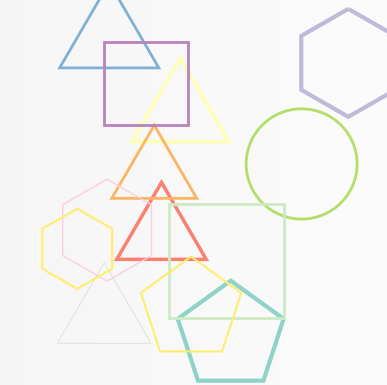[{"shape": "pentagon", "thickness": 3, "radius": 0.72, "center": [0.595, 0.127]}, {"shape": "triangle", "thickness": 2.5, "radius": 0.72, "center": [0.465, 0.704]}, {"shape": "hexagon", "thickness": 3, "radius": 0.7, "center": [0.899, 0.837]}, {"shape": "triangle", "thickness": 2.5, "radius": 0.67, "center": [0.417, 0.393]}, {"shape": "triangle", "thickness": 2, "radius": 0.74, "center": [0.282, 0.898]}, {"shape": "triangle", "thickness": 2, "radius": 0.63, "center": [0.398, 0.548]}, {"shape": "circle", "thickness": 2, "radius": 0.72, "center": [0.778, 0.574]}, {"shape": "hexagon", "thickness": 1, "radius": 0.66, "center": [0.276, 0.402]}, {"shape": "triangle", "thickness": 0.5, "radius": 0.7, "center": [0.269, 0.178]}, {"shape": "square", "thickness": 2, "radius": 0.54, "center": [0.376, 0.783]}, {"shape": "square", "thickness": 2, "radius": 0.74, "center": [0.586, 0.322]}, {"shape": "hexagon", "thickness": 1.5, "radius": 0.52, "center": [0.199, 0.354]}, {"shape": "pentagon", "thickness": 1.5, "radius": 0.68, "center": [0.493, 0.197]}]